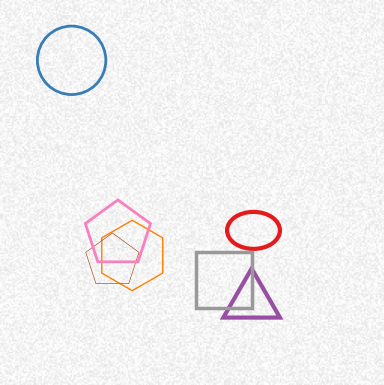[{"shape": "oval", "thickness": 3, "radius": 0.34, "center": [0.658, 0.402]}, {"shape": "circle", "thickness": 2, "radius": 0.44, "center": [0.186, 0.843]}, {"shape": "triangle", "thickness": 3, "radius": 0.42, "center": [0.654, 0.218]}, {"shape": "hexagon", "thickness": 1, "radius": 0.46, "center": [0.343, 0.336]}, {"shape": "pentagon", "thickness": 0.5, "radius": 0.36, "center": [0.292, 0.322]}, {"shape": "pentagon", "thickness": 2, "radius": 0.44, "center": [0.306, 0.392]}, {"shape": "square", "thickness": 2.5, "radius": 0.36, "center": [0.581, 0.272]}]